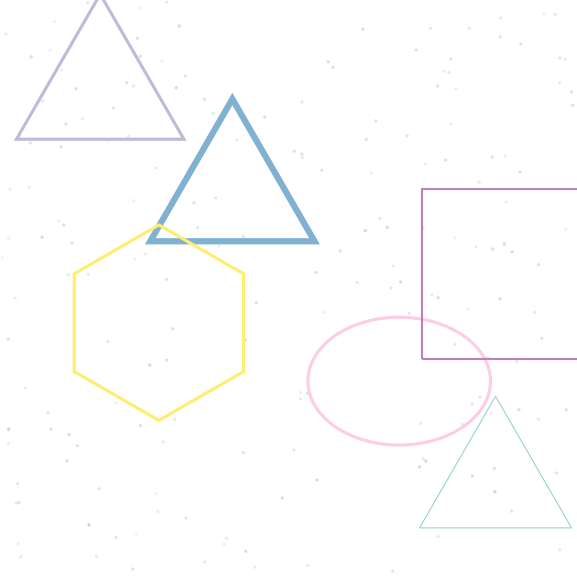[{"shape": "triangle", "thickness": 0.5, "radius": 0.76, "center": [0.858, 0.161]}, {"shape": "triangle", "thickness": 1.5, "radius": 0.84, "center": [0.173, 0.842]}, {"shape": "triangle", "thickness": 3, "radius": 0.82, "center": [0.402, 0.663]}, {"shape": "oval", "thickness": 1.5, "radius": 0.79, "center": [0.691, 0.339]}, {"shape": "square", "thickness": 1, "radius": 0.73, "center": [0.877, 0.525]}, {"shape": "hexagon", "thickness": 1.5, "radius": 0.85, "center": [0.275, 0.44]}]